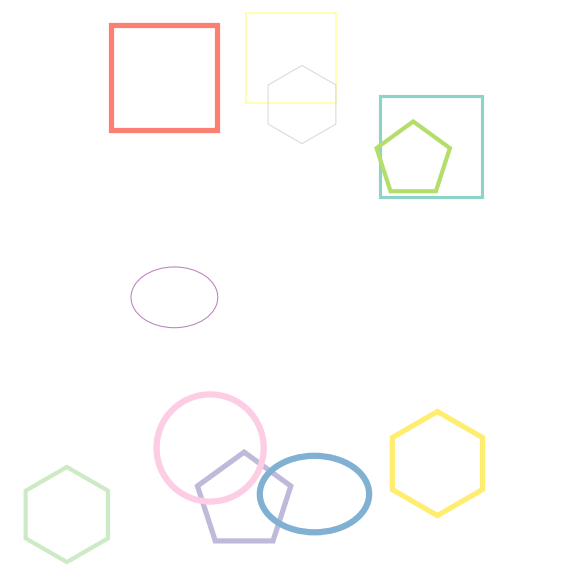[{"shape": "square", "thickness": 1.5, "radius": 0.44, "center": [0.747, 0.745]}, {"shape": "square", "thickness": 1, "radius": 0.39, "center": [0.504, 0.899]}, {"shape": "pentagon", "thickness": 2.5, "radius": 0.42, "center": [0.423, 0.131]}, {"shape": "square", "thickness": 2.5, "radius": 0.46, "center": [0.284, 0.865]}, {"shape": "oval", "thickness": 3, "radius": 0.47, "center": [0.545, 0.144]}, {"shape": "pentagon", "thickness": 2, "radius": 0.33, "center": [0.716, 0.722]}, {"shape": "circle", "thickness": 3, "radius": 0.46, "center": [0.364, 0.223]}, {"shape": "hexagon", "thickness": 0.5, "radius": 0.34, "center": [0.523, 0.818]}, {"shape": "oval", "thickness": 0.5, "radius": 0.38, "center": [0.302, 0.484]}, {"shape": "hexagon", "thickness": 2, "radius": 0.41, "center": [0.116, 0.108]}, {"shape": "hexagon", "thickness": 2.5, "radius": 0.45, "center": [0.757, 0.196]}]